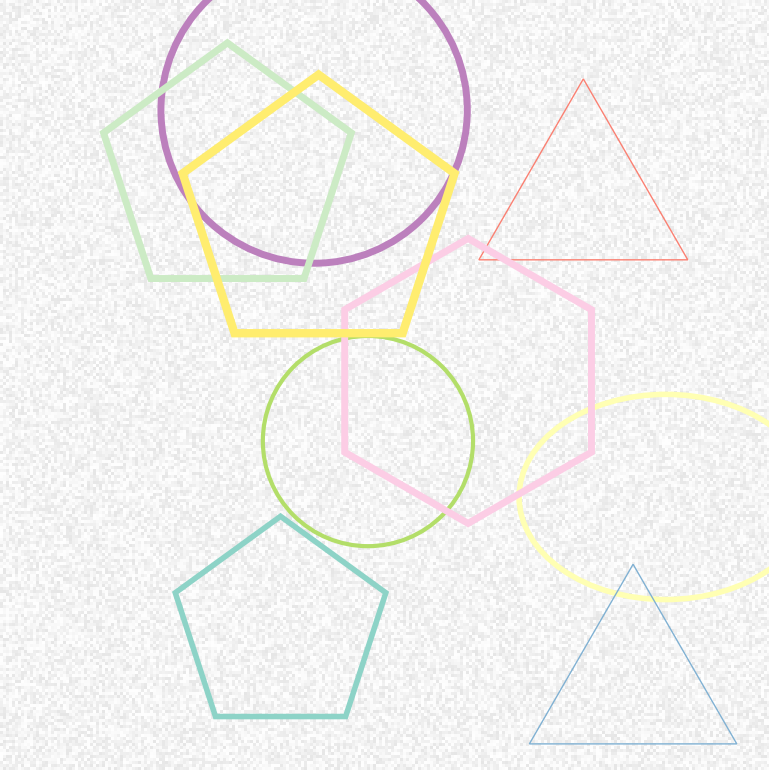[{"shape": "pentagon", "thickness": 2, "radius": 0.72, "center": [0.364, 0.186]}, {"shape": "oval", "thickness": 2, "radius": 0.95, "center": [0.864, 0.355]}, {"shape": "triangle", "thickness": 0.5, "radius": 0.78, "center": [0.758, 0.741]}, {"shape": "triangle", "thickness": 0.5, "radius": 0.78, "center": [0.822, 0.112]}, {"shape": "circle", "thickness": 1.5, "radius": 0.68, "center": [0.478, 0.427]}, {"shape": "hexagon", "thickness": 2.5, "radius": 0.93, "center": [0.608, 0.505]}, {"shape": "circle", "thickness": 2.5, "radius": 0.99, "center": [0.408, 0.857]}, {"shape": "pentagon", "thickness": 2.5, "radius": 0.85, "center": [0.295, 0.775]}, {"shape": "pentagon", "thickness": 3, "radius": 0.93, "center": [0.414, 0.717]}]